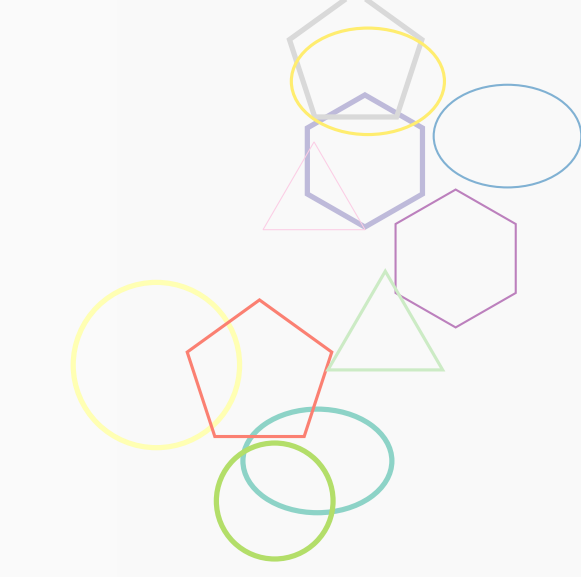[{"shape": "oval", "thickness": 2.5, "radius": 0.64, "center": [0.546, 0.201]}, {"shape": "circle", "thickness": 2.5, "radius": 0.72, "center": [0.269, 0.367]}, {"shape": "hexagon", "thickness": 2.5, "radius": 0.57, "center": [0.628, 0.72]}, {"shape": "pentagon", "thickness": 1.5, "radius": 0.65, "center": [0.446, 0.349]}, {"shape": "oval", "thickness": 1, "radius": 0.63, "center": [0.873, 0.763]}, {"shape": "circle", "thickness": 2.5, "radius": 0.5, "center": [0.473, 0.132]}, {"shape": "triangle", "thickness": 0.5, "radius": 0.51, "center": [0.54, 0.652]}, {"shape": "pentagon", "thickness": 2.5, "radius": 0.6, "center": [0.612, 0.894]}, {"shape": "hexagon", "thickness": 1, "radius": 0.6, "center": [0.784, 0.552]}, {"shape": "triangle", "thickness": 1.5, "radius": 0.57, "center": [0.663, 0.416]}, {"shape": "oval", "thickness": 1.5, "radius": 0.66, "center": [0.633, 0.858]}]